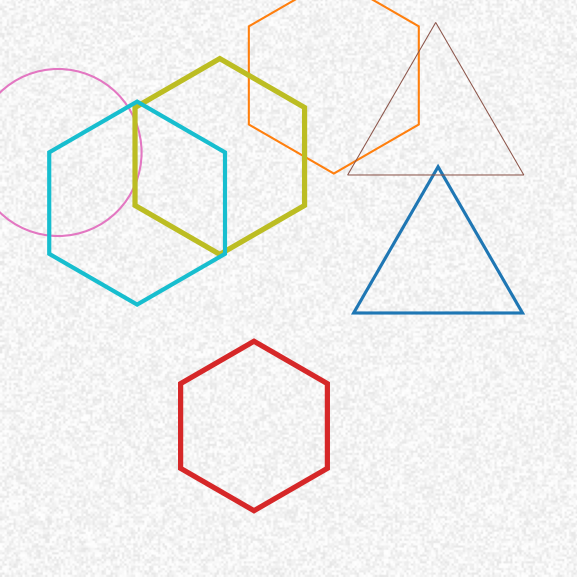[{"shape": "triangle", "thickness": 1.5, "radius": 0.84, "center": [0.759, 0.542]}, {"shape": "hexagon", "thickness": 1, "radius": 0.85, "center": [0.578, 0.869]}, {"shape": "hexagon", "thickness": 2.5, "radius": 0.73, "center": [0.44, 0.262]}, {"shape": "triangle", "thickness": 0.5, "radius": 0.88, "center": [0.754, 0.784]}, {"shape": "circle", "thickness": 1, "radius": 0.72, "center": [0.101, 0.735]}, {"shape": "hexagon", "thickness": 2.5, "radius": 0.85, "center": [0.381, 0.728]}, {"shape": "hexagon", "thickness": 2, "radius": 0.88, "center": [0.237, 0.647]}]